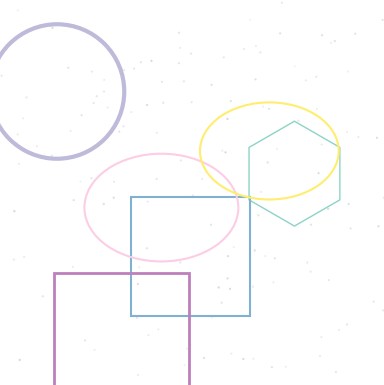[{"shape": "hexagon", "thickness": 1, "radius": 0.68, "center": [0.765, 0.549]}, {"shape": "circle", "thickness": 3, "radius": 0.87, "center": [0.148, 0.762]}, {"shape": "square", "thickness": 1.5, "radius": 0.77, "center": [0.494, 0.334]}, {"shape": "oval", "thickness": 1.5, "radius": 1.0, "center": [0.419, 0.461]}, {"shape": "square", "thickness": 2, "radius": 0.88, "center": [0.316, 0.115]}, {"shape": "oval", "thickness": 1.5, "radius": 0.9, "center": [0.7, 0.608]}]